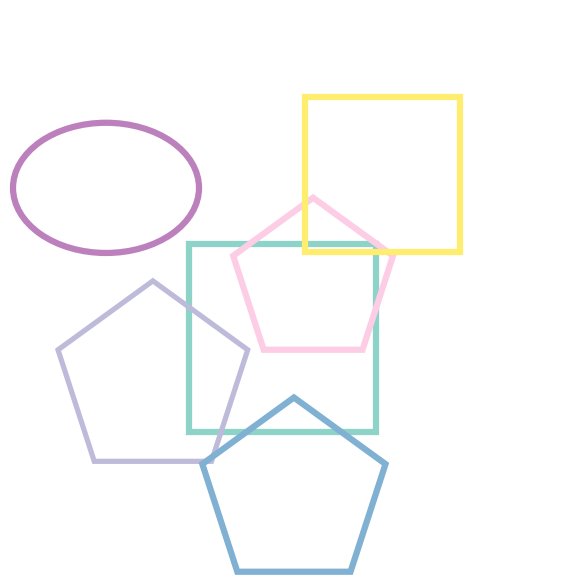[{"shape": "square", "thickness": 3, "radius": 0.81, "center": [0.49, 0.414]}, {"shape": "pentagon", "thickness": 2.5, "radius": 0.86, "center": [0.265, 0.34]}, {"shape": "pentagon", "thickness": 3, "radius": 0.83, "center": [0.509, 0.144]}, {"shape": "pentagon", "thickness": 3, "radius": 0.73, "center": [0.542, 0.511]}, {"shape": "oval", "thickness": 3, "radius": 0.81, "center": [0.184, 0.674]}, {"shape": "square", "thickness": 3, "radius": 0.67, "center": [0.662, 0.697]}]